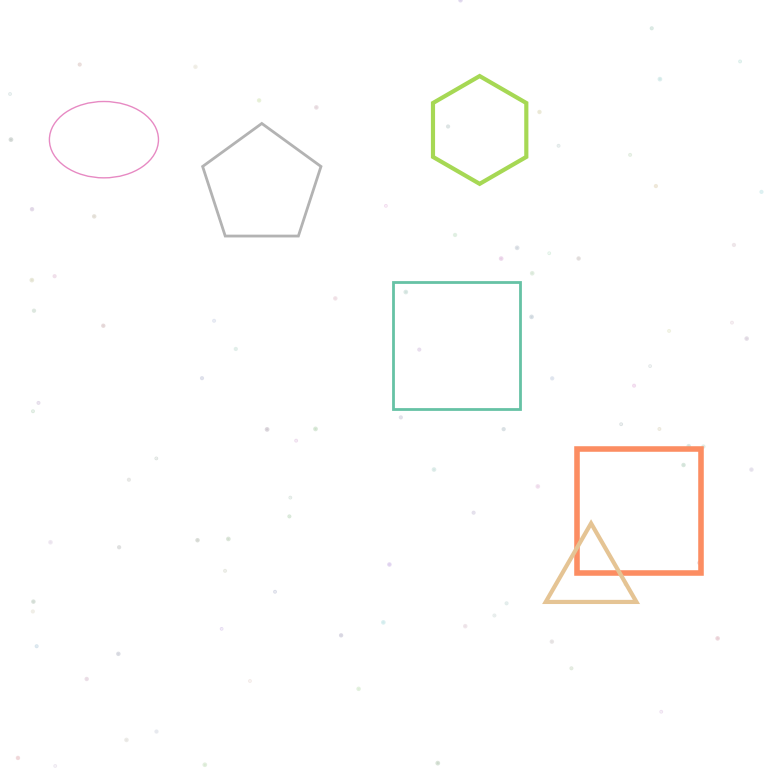[{"shape": "square", "thickness": 1, "radius": 0.41, "center": [0.593, 0.551]}, {"shape": "square", "thickness": 2, "radius": 0.4, "center": [0.83, 0.336]}, {"shape": "oval", "thickness": 0.5, "radius": 0.35, "center": [0.135, 0.819]}, {"shape": "hexagon", "thickness": 1.5, "radius": 0.35, "center": [0.623, 0.831]}, {"shape": "triangle", "thickness": 1.5, "radius": 0.34, "center": [0.768, 0.252]}, {"shape": "pentagon", "thickness": 1, "radius": 0.4, "center": [0.34, 0.759]}]